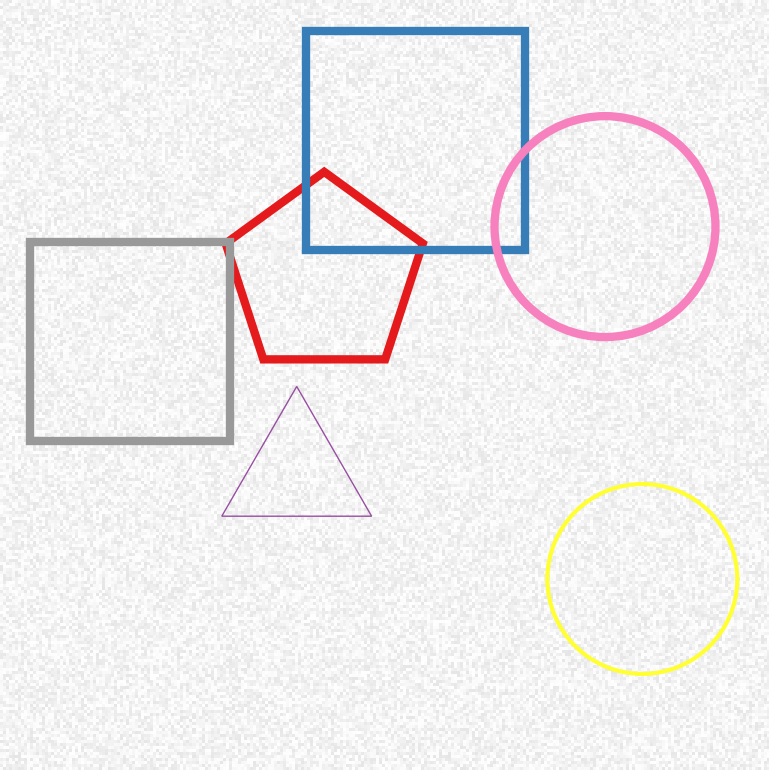[{"shape": "pentagon", "thickness": 3, "radius": 0.67, "center": [0.421, 0.642]}, {"shape": "square", "thickness": 3, "radius": 0.71, "center": [0.54, 0.818]}, {"shape": "triangle", "thickness": 0.5, "radius": 0.56, "center": [0.385, 0.386]}, {"shape": "circle", "thickness": 1.5, "radius": 0.62, "center": [0.834, 0.248]}, {"shape": "circle", "thickness": 3, "radius": 0.72, "center": [0.786, 0.706]}, {"shape": "square", "thickness": 3, "radius": 0.65, "center": [0.169, 0.557]}]